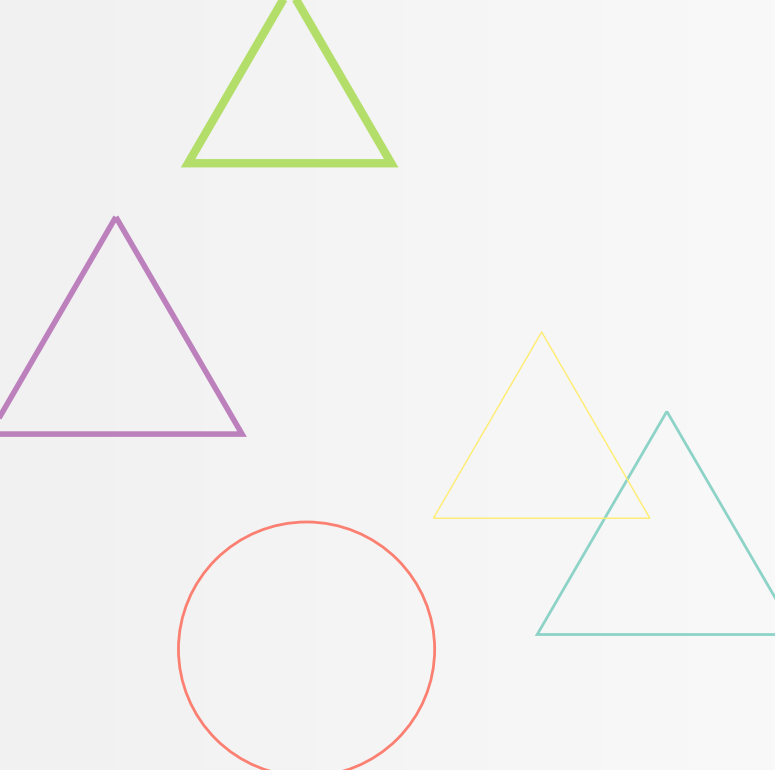[{"shape": "triangle", "thickness": 1, "radius": 0.97, "center": [0.86, 0.273]}, {"shape": "circle", "thickness": 1, "radius": 0.83, "center": [0.396, 0.157]}, {"shape": "triangle", "thickness": 3, "radius": 0.76, "center": [0.374, 0.864]}, {"shape": "triangle", "thickness": 2, "radius": 0.94, "center": [0.15, 0.53]}, {"shape": "triangle", "thickness": 0.5, "radius": 0.81, "center": [0.699, 0.408]}]